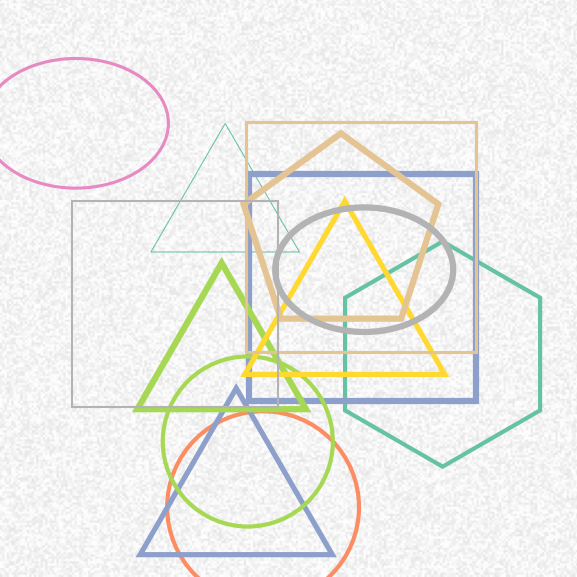[{"shape": "hexagon", "thickness": 2, "radius": 0.97, "center": [0.766, 0.386]}, {"shape": "triangle", "thickness": 0.5, "radius": 0.74, "center": [0.39, 0.637]}, {"shape": "circle", "thickness": 2, "radius": 0.83, "center": [0.456, 0.121]}, {"shape": "triangle", "thickness": 2.5, "radius": 0.96, "center": [0.409, 0.135]}, {"shape": "square", "thickness": 3, "radius": 0.98, "center": [0.628, 0.501]}, {"shape": "oval", "thickness": 1.5, "radius": 0.8, "center": [0.131, 0.786]}, {"shape": "circle", "thickness": 2, "radius": 0.74, "center": [0.429, 0.235]}, {"shape": "triangle", "thickness": 3, "radius": 0.84, "center": [0.384, 0.375]}, {"shape": "triangle", "thickness": 2.5, "radius": 1.0, "center": [0.597, 0.451]}, {"shape": "pentagon", "thickness": 3, "radius": 0.89, "center": [0.59, 0.591]}, {"shape": "square", "thickness": 1.5, "radius": 1.0, "center": [0.625, 0.589]}, {"shape": "oval", "thickness": 3, "radius": 0.77, "center": [0.631, 0.532]}, {"shape": "square", "thickness": 1, "radius": 0.89, "center": [0.303, 0.473]}]